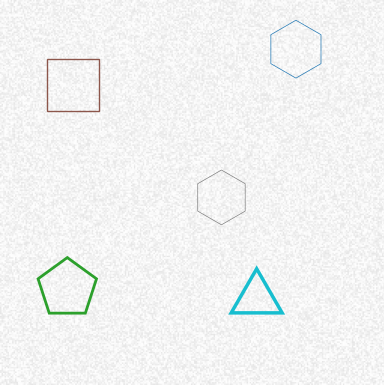[{"shape": "hexagon", "thickness": 0.5, "radius": 0.38, "center": [0.769, 0.872]}, {"shape": "pentagon", "thickness": 2, "radius": 0.4, "center": [0.175, 0.251]}, {"shape": "square", "thickness": 1, "radius": 0.34, "center": [0.19, 0.78]}, {"shape": "hexagon", "thickness": 0.5, "radius": 0.36, "center": [0.575, 0.487]}, {"shape": "triangle", "thickness": 2.5, "radius": 0.38, "center": [0.667, 0.226]}]